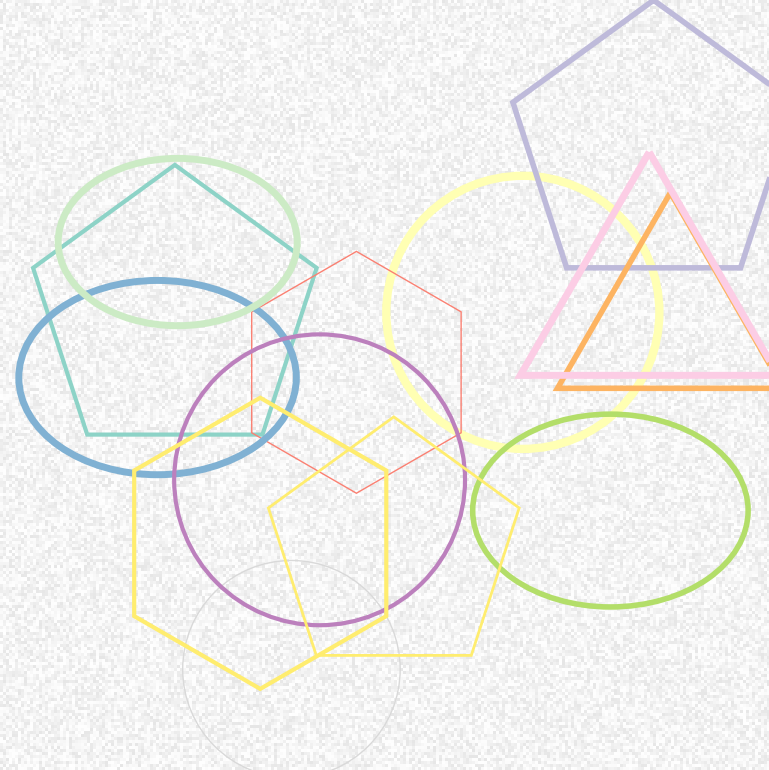[{"shape": "pentagon", "thickness": 1.5, "radius": 0.97, "center": [0.227, 0.592]}, {"shape": "circle", "thickness": 3, "radius": 0.89, "center": [0.679, 0.594]}, {"shape": "pentagon", "thickness": 2, "radius": 0.96, "center": [0.849, 0.808]}, {"shape": "hexagon", "thickness": 0.5, "radius": 0.79, "center": [0.463, 0.516]}, {"shape": "oval", "thickness": 2.5, "radius": 0.9, "center": [0.205, 0.51]}, {"shape": "triangle", "thickness": 2, "radius": 0.85, "center": [0.871, 0.58]}, {"shape": "oval", "thickness": 2, "radius": 0.89, "center": [0.793, 0.337]}, {"shape": "triangle", "thickness": 2.5, "radius": 0.97, "center": [0.843, 0.609]}, {"shape": "circle", "thickness": 0.5, "radius": 0.71, "center": [0.378, 0.131]}, {"shape": "circle", "thickness": 1.5, "radius": 0.94, "center": [0.415, 0.377]}, {"shape": "oval", "thickness": 2.5, "radius": 0.78, "center": [0.231, 0.686]}, {"shape": "hexagon", "thickness": 1.5, "radius": 0.95, "center": [0.338, 0.294]}, {"shape": "pentagon", "thickness": 1, "radius": 0.86, "center": [0.511, 0.287]}]